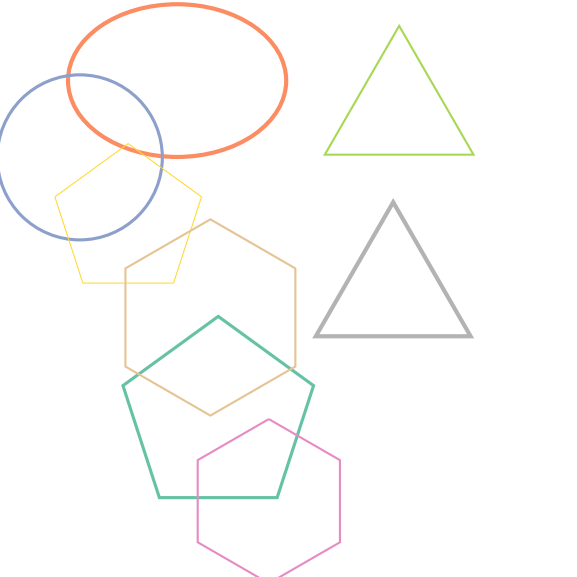[{"shape": "pentagon", "thickness": 1.5, "radius": 0.87, "center": [0.378, 0.278]}, {"shape": "oval", "thickness": 2, "radius": 0.94, "center": [0.307, 0.86]}, {"shape": "circle", "thickness": 1.5, "radius": 0.71, "center": [0.138, 0.727]}, {"shape": "hexagon", "thickness": 1, "radius": 0.71, "center": [0.466, 0.131]}, {"shape": "triangle", "thickness": 1, "radius": 0.74, "center": [0.691, 0.806]}, {"shape": "pentagon", "thickness": 0.5, "radius": 0.67, "center": [0.222, 0.617]}, {"shape": "hexagon", "thickness": 1, "radius": 0.85, "center": [0.364, 0.449]}, {"shape": "triangle", "thickness": 2, "radius": 0.77, "center": [0.681, 0.494]}]